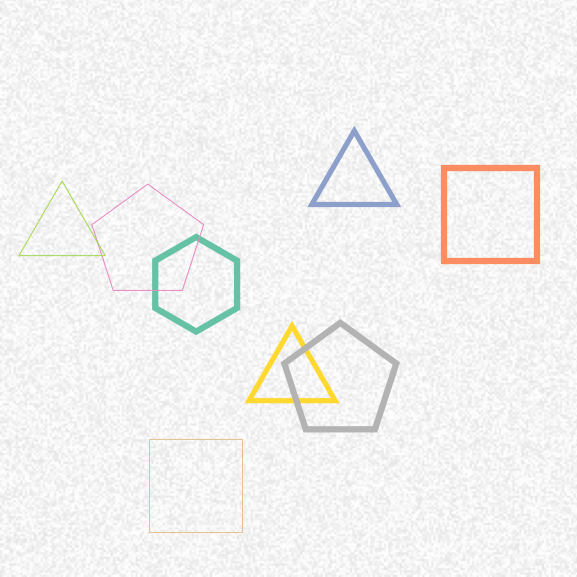[{"shape": "hexagon", "thickness": 3, "radius": 0.41, "center": [0.34, 0.507]}, {"shape": "square", "thickness": 3, "radius": 0.4, "center": [0.85, 0.627]}, {"shape": "triangle", "thickness": 2.5, "radius": 0.43, "center": [0.613, 0.688]}, {"shape": "pentagon", "thickness": 0.5, "radius": 0.51, "center": [0.256, 0.579]}, {"shape": "triangle", "thickness": 0.5, "radius": 0.43, "center": [0.108, 0.6]}, {"shape": "triangle", "thickness": 2.5, "radius": 0.43, "center": [0.506, 0.348]}, {"shape": "square", "thickness": 0.5, "radius": 0.4, "center": [0.339, 0.158]}, {"shape": "pentagon", "thickness": 3, "radius": 0.51, "center": [0.589, 0.338]}]